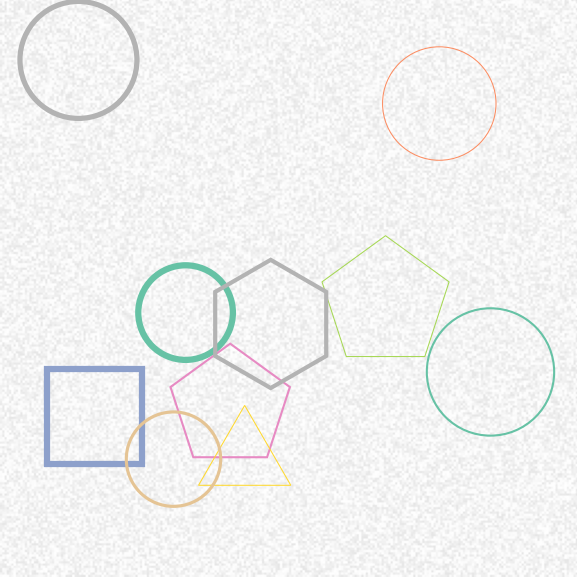[{"shape": "circle", "thickness": 3, "radius": 0.41, "center": [0.321, 0.458]}, {"shape": "circle", "thickness": 1, "radius": 0.55, "center": [0.849, 0.355]}, {"shape": "circle", "thickness": 0.5, "radius": 0.49, "center": [0.761, 0.82]}, {"shape": "square", "thickness": 3, "radius": 0.41, "center": [0.164, 0.277]}, {"shape": "pentagon", "thickness": 1, "radius": 0.54, "center": [0.399, 0.295]}, {"shape": "pentagon", "thickness": 0.5, "radius": 0.58, "center": [0.668, 0.475]}, {"shape": "triangle", "thickness": 0.5, "radius": 0.46, "center": [0.424, 0.205]}, {"shape": "circle", "thickness": 1.5, "radius": 0.41, "center": [0.3, 0.204]}, {"shape": "circle", "thickness": 2.5, "radius": 0.51, "center": [0.136, 0.895]}, {"shape": "hexagon", "thickness": 2, "radius": 0.55, "center": [0.469, 0.438]}]